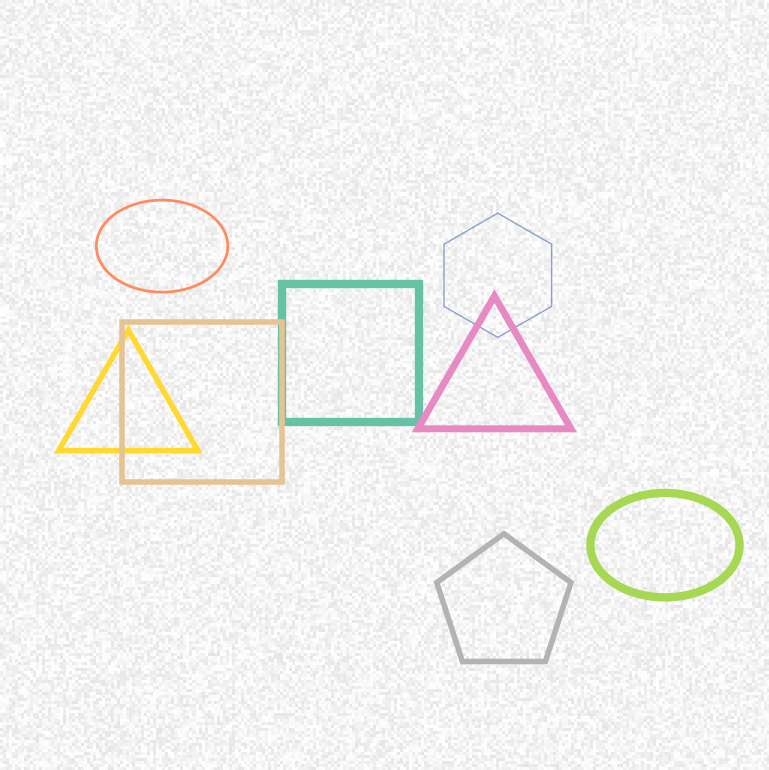[{"shape": "square", "thickness": 3, "radius": 0.45, "center": [0.455, 0.541]}, {"shape": "oval", "thickness": 1, "radius": 0.43, "center": [0.21, 0.68]}, {"shape": "hexagon", "thickness": 0.5, "radius": 0.4, "center": [0.646, 0.643]}, {"shape": "triangle", "thickness": 2.5, "radius": 0.57, "center": [0.642, 0.501]}, {"shape": "oval", "thickness": 3, "radius": 0.48, "center": [0.864, 0.292]}, {"shape": "triangle", "thickness": 2, "radius": 0.52, "center": [0.167, 0.467]}, {"shape": "square", "thickness": 2, "radius": 0.52, "center": [0.263, 0.478]}, {"shape": "pentagon", "thickness": 2, "radius": 0.46, "center": [0.654, 0.215]}]